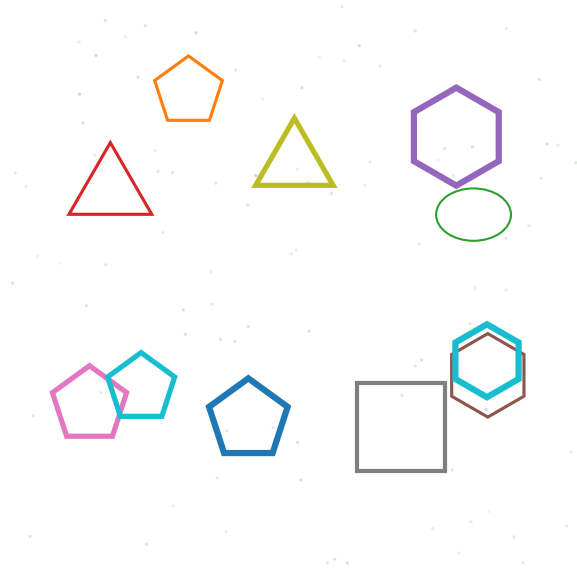[{"shape": "pentagon", "thickness": 3, "radius": 0.36, "center": [0.43, 0.272]}, {"shape": "pentagon", "thickness": 1.5, "radius": 0.31, "center": [0.326, 0.841]}, {"shape": "oval", "thickness": 1, "radius": 0.32, "center": [0.82, 0.628]}, {"shape": "triangle", "thickness": 1.5, "radius": 0.41, "center": [0.191, 0.669]}, {"shape": "hexagon", "thickness": 3, "radius": 0.42, "center": [0.79, 0.763]}, {"shape": "hexagon", "thickness": 1.5, "radius": 0.36, "center": [0.845, 0.349]}, {"shape": "pentagon", "thickness": 2.5, "radius": 0.34, "center": [0.155, 0.298]}, {"shape": "square", "thickness": 2, "radius": 0.38, "center": [0.695, 0.259]}, {"shape": "triangle", "thickness": 2.5, "radius": 0.39, "center": [0.51, 0.717]}, {"shape": "hexagon", "thickness": 3, "radius": 0.32, "center": [0.843, 0.374]}, {"shape": "pentagon", "thickness": 2.5, "radius": 0.31, "center": [0.244, 0.328]}]